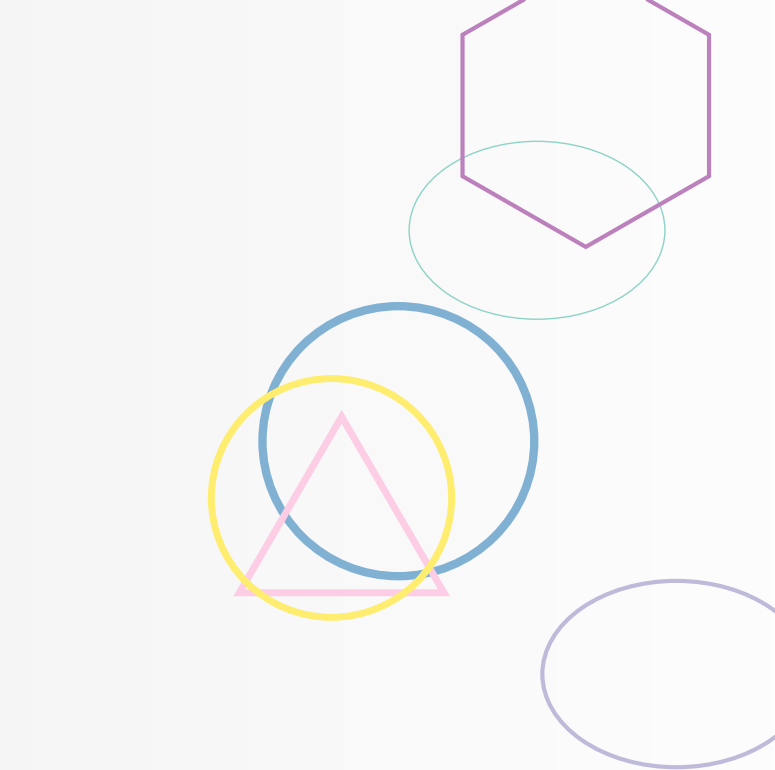[{"shape": "oval", "thickness": 0.5, "radius": 0.83, "center": [0.693, 0.701]}, {"shape": "oval", "thickness": 1.5, "radius": 0.86, "center": [0.873, 0.125]}, {"shape": "circle", "thickness": 3, "radius": 0.88, "center": [0.514, 0.427]}, {"shape": "triangle", "thickness": 2.5, "radius": 0.76, "center": [0.441, 0.306]}, {"shape": "hexagon", "thickness": 1.5, "radius": 0.92, "center": [0.756, 0.863]}, {"shape": "circle", "thickness": 2.5, "radius": 0.78, "center": [0.428, 0.353]}]